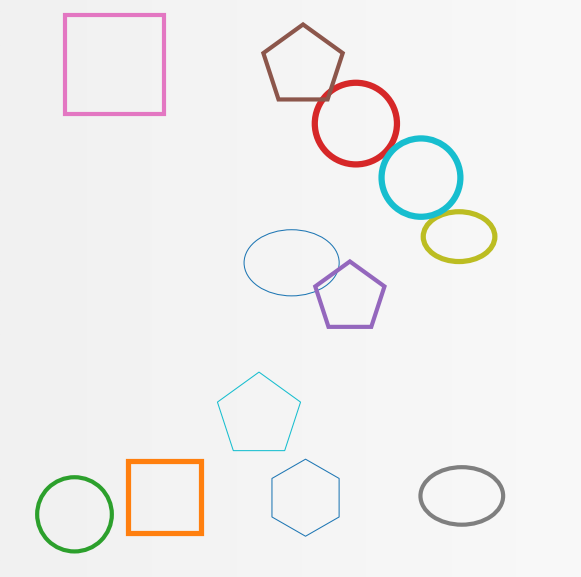[{"shape": "oval", "thickness": 0.5, "radius": 0.41, "center": [0.502, 0.544]}, {"shape": "hexagon", "thickness": 0.5, "radius": 0.33, "center": [0.526, 0.137]}, {"shape": "square", "thickness": 2.5, "radius": 0.31, "center": [0.283, 0.139]}, {"shape": "circle", "thickness": 2, "radius": 0.32, "center": [0.128, 0.109]}, {"shape": "circle", "thickness": 3, "radius": 0.35, "center": [0.612, 0.785]}, {"shape": "pentagon", "thickness": 2, "radius": 0.31, "center": [0.602, 0.484]}, {"shape": "pentagon", "thickness": 2, "radius": 0.36, "center": [0.521, 0.885]}, {"shape": "square", "thickness": 2, "radius": 0.43, "center": [0.197, 0.887]}, {"shape": "oval", "thickness": 2, "radius": 0.36, "center": [0.795, 0.14]}, {"shape": "oval", "thickness": 2.5, "radius": 0.31, "center": [0.79, 0.589]}, {"shape": "circle", "thickness": 3, "radius": 0.34, "center": [0.724, 0.692]}, {"shape": "pentagon", "thickness": 0.5, "radius": 0.38, "center": [0.446, 0.28]}]